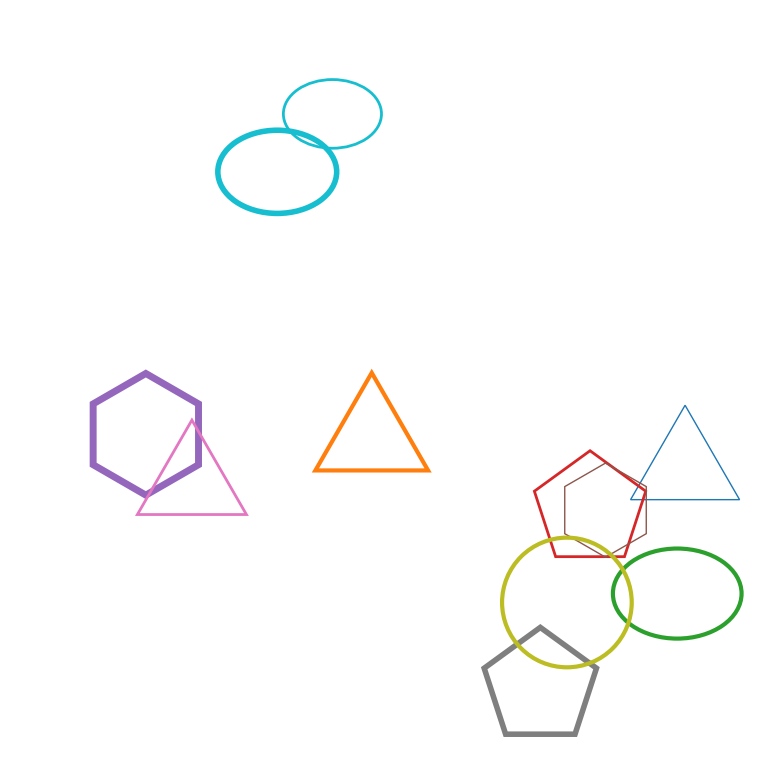[{"shape": "triangle", "thickness": 0.5, "radius": 0.41, "center": [0.89, 0.392]}, {"shape": "triangle", "thickness": 1.5, "radius": 0.42, "center": [0.483, 0.431]}, {"shape": "oval", "thickness": 1.5, "radius": 0.42, "center": [0.88, 0.229]}, {"shape": "pentagon", "thickness": 1, "radius": 0.38, "center": [0.766, 0.339]}, {"shape": "hexagon", "thickness": 2.5, "radius": 0.39, "center": [0.189, 0.436]}, {"shape": "hexagon", "thickness": 0.5, "radius": 0.31, "center": [0.786, 0.337]}, {"shape": "triangle", "thickness": 1, "radius": 0.41, "center": [0.249, 0.373]}, {"shape": "pentagon", "thickness": 2, "radius": 0.38, "center": [0.702, 0.109]}, {"shape": "circle", "thickness": 1.5, "radius": 0.42, "center": [0.736, 0.218]}, {"shape": "oval", "thickness": 2, "radius": 0.39, "center": [0.36, 0.777]}, {"shape": "oval", "thickness": 1, "radius": 0.32, "center": [0.432, 0.852]}]